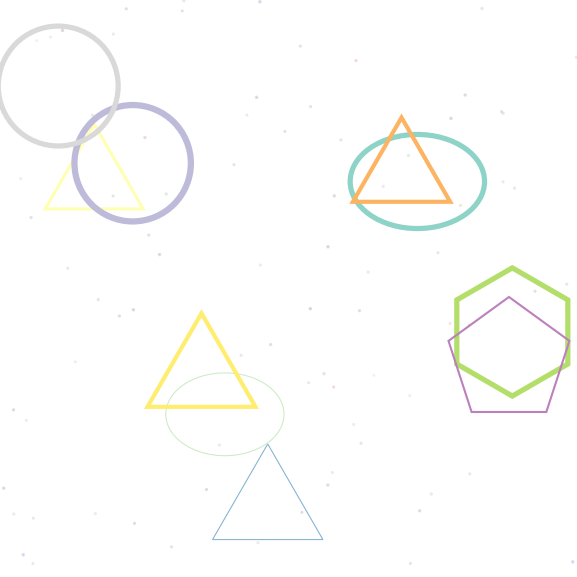[{"shape": "oval", "thickness": 2.5, "radius": 0.58, "center": [0.723, 0.685]}, {"shape": "triangle", "thickness": 1.5, "radius": 0.49, "center": [0.163, 0.686]}, {"shape": "circle", "thickness": 3, "radius": 0.5, "center": [0.23, 0.716]}, {"shape": "triangle", "thickness": 0.5, "radius": 0.55, "center": [0.464, 0.12]}, {"shape": "triangle", "thickness": 2, "radius": 0.49, "center": [0.695, 0.698]}, {"shape": "hexagon", "thickness": 2.5, "radius": 0.55, "center": [0.887, 0.424]}, {"shape": "circle", "thickness": 2.5, "radius": 0.52, "center": [0.101, 0.85]}, {"shape": "pentagon", "thickness": 1, "radius": 0.55, "center": [0.881, 0.375]}, {"shape": "oval", "thickness": 0.5, "radius": 0.51, "center": [0.389, 0.282]}, {"shape": "triangle", "thickness": 2, "radius": 0.54, "center": [0.349, 0.349]}]